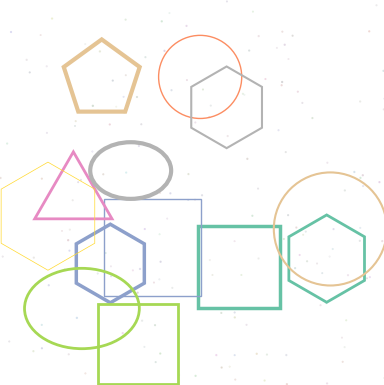[{"shape": "hexagon", "thickness": 2, "radius": 0.57, "center": [0.849, 0.328]}, {"shape": "square", "thickness": 2.5, "radius": 0.53, "center": [0.62, 0.307]}, {"shape": "circle", "thickness": 1, "radius": 0.54, "center": [0.52, 0.8]}, {"shape": "hexagon", "thickness": 2.5, "radius": 0.51, "center": [0.287, 0.316]}, {"shape": "square", "thickness": 1, "radius": 0.63, "center": [0.395, 0.357]}, {"shape": "triangle", "thickness": 2, "radius": 0.58, "center": [0.191, 0.49]}, {"shape": "square", "thickness": 2, "radius": 0.52, "center": [0.358, 0.106]}, {"shape": "oval", "thickness": 2, "radius": 0.75, "center": [0.213, 0.199]}, {"shape": "hexagon", "thickness": 0.5, "radius": 0.7, "center": [0.125, 0.438]}, {"shape": "circle", "thickness": 1.5, "radius": 0.73, "center": [0.858, 0.405]}, {"shape": "pentagon", "thickness": 3, "radius": 0.52, "center": [0.264, 0.794]}, {"shape": "hexagon", "thickness": 1.5, "radius": 0.53, "center": [0.589, 0.721]}, {"shape": "oval", "thickness": 3, "radius": 0.53, "center": [0.339, 0.557]}]